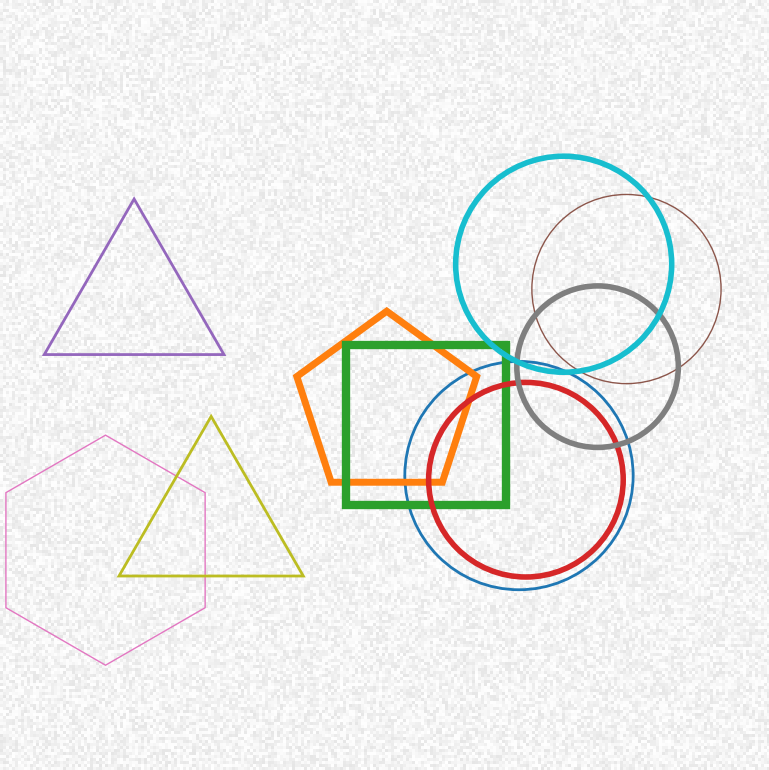[{"shape": "circle", "thickness": 1, "radius": 0.74, "center": [0.674, 0.382]}, {"shape": "pentagon", "thickness": 2.5, "radius": 0.61, "center": [0.502, 0.473]}, {"shape": "square", "thickness": 3, "radius": 0.52, "center": [0.553, 0.448]}, {"shape": "circle", "thickness": 2, "radius": 0.63, "center": [0.683, 0.377]}, {"shape": "triangle", "thickness": 1, "radius": 0.67, "center": [0.174, 0.607]}, {"shape": "circle", "thickness": 0.5, "radius": 0.61, "center": [0.814, 0.625]}, {"shape": "hexagon", "thickness": 0.5, "radius": 0.75, "center": [0.137, 0.285]}, {"shape": "circle", "thickness": 2, "radius": 0.52, "center": [0.776, 0.524]}, {"shape": "triangle", "thickness": 1, "radius": 0.69, "center": [0.274, 0.321]}, {"shape": "circle", "thickness": 2, "radius": 0.7, "center": [0.732, 0.657]}]